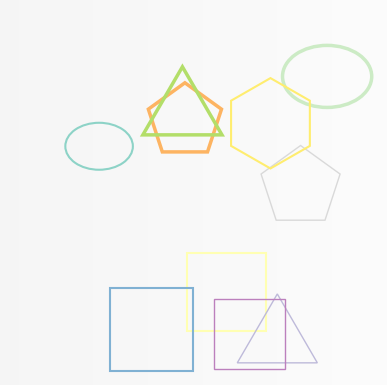[{"shape": "oval", "thickness": 1.5, "radius": 0.44, "center": [0.256, 0.62]}, {"shape": "square", "thickness": 1.5, "radius": 0.51, "center": [0.585, 0.242]}, {"shape": "triangle", "thickness": 1, "radius": 0.6, "center": [0.716, 0.117]}, {"shape": "square", "thickness": 1.5, "radius": 0.53, "center": [0.39, 0.145]}, {"shape": "pentagon", "thickness": 2.5, "radius": 0.5, "center": [0.477, 0.686]}, {"shape": "triangle", "thickness": 2.5, "radius": 0.59, "center": [0.471, 0.709]}, {"shape": "pentagon", "thickness": 1, "radius": 0.54, "center": [0.776, 0.515]}, {"shape": "square", "thickness": 1, "radius": 0.46, "center": [0.644, 0.133]}, {"shape": "oval", "thickness": 2.5, "radius": 0.58, "center": [0.844, 0.802]}, {"shape": "hexagon", "thickness": 1.5, "radius": 0.59, "center": [0.698, 0.68]}]